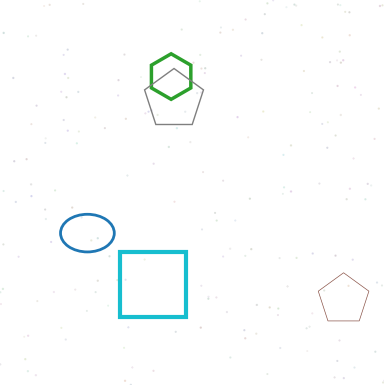[{"shape": "oval", "thickness": 2, "radius": 0.35, "center": [0.227, 0.395]}, {"shape": "hexagon", "thickness": 2.5, "radius": 0.3, "center": [0.444, 0.801]}, {"shape": "pentagon", "thickness": 0.5, "radius": 0.35, "center": [0.892, 0.222]}, {"shape": "pentagon", "thickness": 1, "radius": 0.4, "center": [0.452, 0.742]}, {"shape": "square", "thickness": 3, "radius": 0.42, "center": [0.398, 0.261]}]